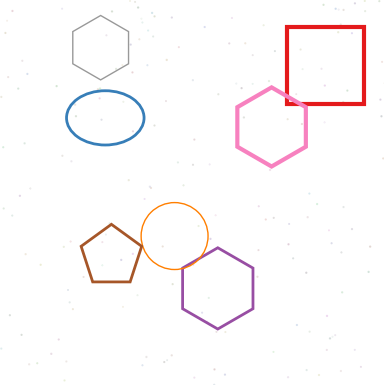[{"shape": "square", "thickness": 3, "radius": 0.5, "center": [0.846, 0.83]}, {"shape": "oval", "thickness": 2, "radius": 0.5, "center": [0.273, 0.694]}, {"shape": "hexagon", "thickness": 2, "radius": 0.53, "center": [0.566, 0.251]}, {"shape": "circle", "thickness": 1, "radius": 0.43, "center": [0.453, 0.387]}, {"shape": "pentagon", "thickness": 2, "radius": 0.41, "center": [0.289, 0.335]}, {"shape": "hexagon", "thickness": 3, "radius": 0.51, "center": [0.705, 0.67]}, {"shape": "hexagon", "thickness": 1, "radius": 0.42, "center": [0.261, 0.876]}]